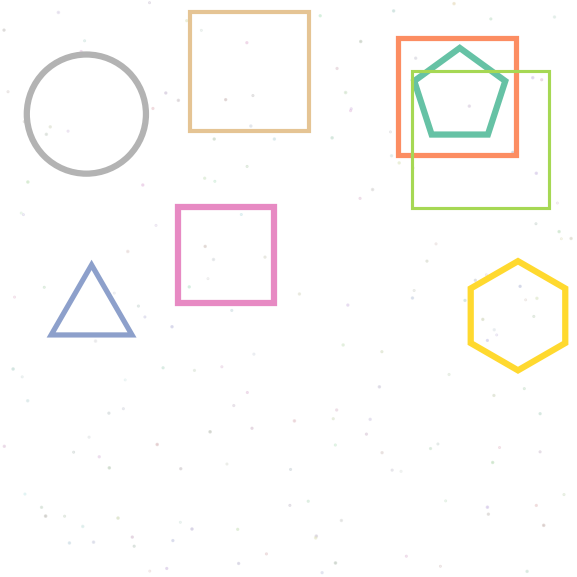[{"shape": "pentagon", "thickness": 3, "radius": 0.41, "center": [0.796, 0.833]}, {"shape": "square", "thickness": 2.5, "radius": 0.51, "center": [0.791, 0.832]}, {"shape": "triangle", "thickness": 2.5, "radius": 0.4, "center": [0.159, 0.46]}, {"shape": "square", "thickness": 3, "radius": 0.42, "center": [0.391, 0.557]}, {"shape": "square", "thickness": 1.5, "radius": 0.59, "center": [0.832, 0.757]}, {"shape": "hexagon", "thickness": 3, "radius": 0.47, "center": [0.897, 0.452]}, {"shape": "square", "thickness": 2, "radius": 0.52, "center": [0.432, 0.875]}, {"shape": "circle", "thickness": 3, "radius": 0.52, "center": [0.15, 0.802]}]